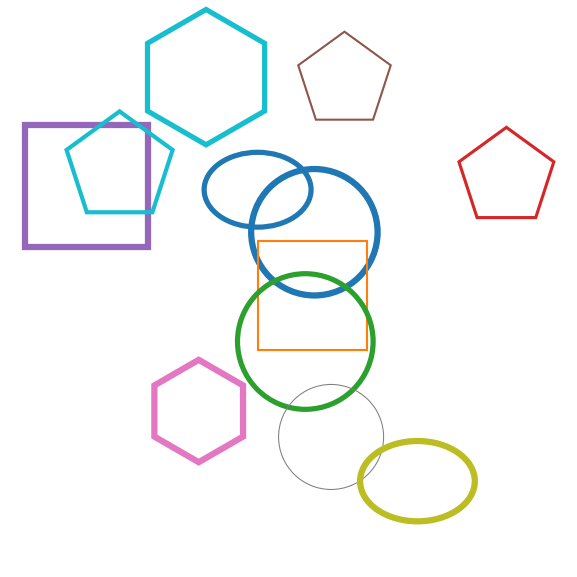[{"shape": "circle", "thickness": 3, "radius": 0.55, "center": [0.544, 0.597]}, {"shape": "oval", "thickness": 2.5, "radius": 0.46, "center": [0.446, 0.671]}, {"shape": "square", "thickness": 1, "radius": 0.47, "center": [0.541, 0.487]}, {"shape": "circle", "thickness": 2.5, "radius": 0.59, "center": [0.529, 0.408]}, {"shape": "pentagon", "thickness": 1.5, "radius": 0.43, "center": [0.877, 0.692]}, {"shape": "square", "thickness": 3, "radius": 0.53, "center": [0.15, 0.677]}, {"shape": "pentagon", "thickness": 1, "radius": 0.42, "center": [0.597, 0.86]}, {"shape": "hexagon", "thickness": 3, "radius": 0.44, "center": [0.344, 0.287]}, {"shape": "circle", "thickness": 0.5, "radius": 0.45, "center": [0.573, 0.242]}, {"shape": "oval", "thickness": 3, "radius": 0.5, "center": [0.723, 0.166]}, {"shape": "pentagon", "thickness": 2, "radius": 0.48, "center": [0.207, 0.71]}, {"shape": "hexagon", "thickness": 2.5, "radius": 0.59, "center": [0.357, 0.866]}]